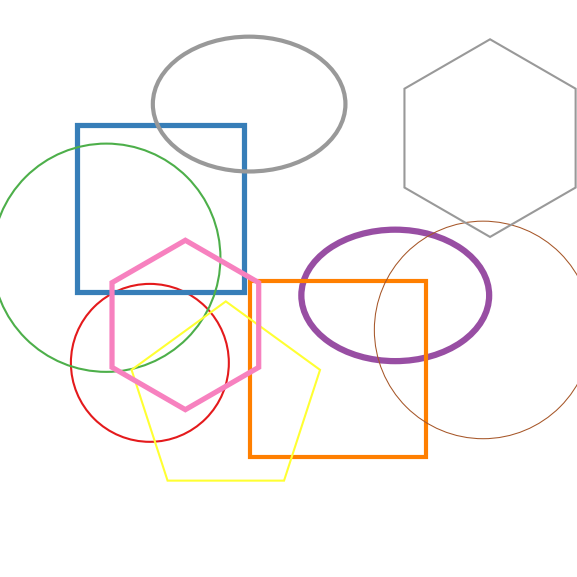[{"shape": "circle", "thickness": 1, "radius": 0.68, "center": [0.26, 0.371]}, {"shape": "square", "thickness": 2.5, "radius": 0.72, "center": [0.277, 0.638]}, {"shape": "circle", "thickness": 1, "radius": 0.99, "center": [0.184, 0.553]}, {"shape": "oval", "thickness": 3, "radius": 0.81, "center": [0.684, 0.488]}, {"shape": "square", "thickness": 2, "radius": 0.76, "center": [0.585, 0.36]}, {"shape": "pentagon", "thickness": 1, "radius": 0.86, "center": [0.391, 0.306]}, {"shape": "circle", "thickness": 0.5, "radius": 0.94, "center": [0.837, 0.428]}, {"shape": "hexagon", "thickness": 2.5, "radius": 0.73, "center": [0.321, 0.436]}, {"shape": "oval", "thickness": 2, "radius": 0.83, "center": [0.431, 0.819]}, {"shape": "hexagon", "thickness": 1, "radius": 0.86, "center": [0.849, 0.76]}]